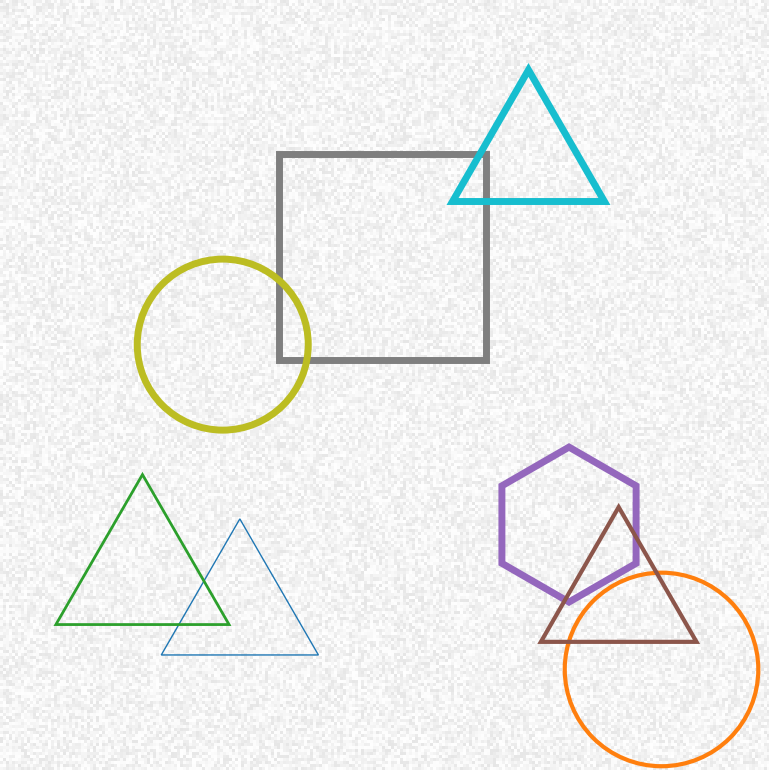[{"shape": "triangle", "thickness": 0.5, "radius": 0.59, "center": [0.311, 0.208]}, {"shape": "circle", "thickness": 1.5, "radius": 0.63, "center": [0.859, 0.131]}, {"shape": "triangle", "thickness": 1, "radius": 0.65, "center": [0.185, 0.254]}, {"shape": "hexagon", "thickness": 2.5, "radius": 0.5, "center": [0.739, 0.319]}, {"shape": "triangle", "thickness": 1.5, "radius": 0.58, "center": [0.803, 0.225]}, {"shape": "square", "thickness": 2.5, "radius": 0.67, "center": [0.497, 0.667]}, {"shape": "circle", "thickness": 2.5, "radius": 0.56, "center": [0.289, 0.552]}, {"shape": "triangle", "thickness": 2.5, "radius": 0.57, "center": [0.686, 0.795]}]